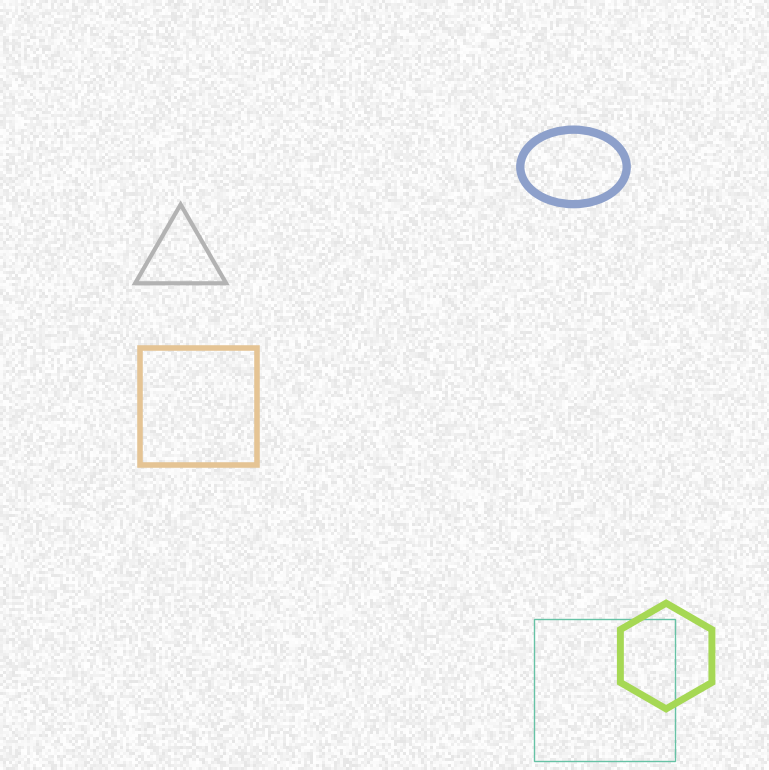[{"shape": "square", "thickness": 0.5, "radius": 0.46, "center": [0.785, 0.104]}, {"shape": "oval", "thickness": 3, "radius": 0.35, "center": [0.745, 0.783]}, {"shape": "hexagon", "thickness": 2.5, "radius": 0.34, "center": [0.865, 0.148]}, {"shape": "square", "thickness": 2, "radius": 0.38, "center": [0.257, 0.472]}, {"shape": "triangle", "thickness": 1.5, "radius": 0.34, "center": [0.235, 0.666]}]